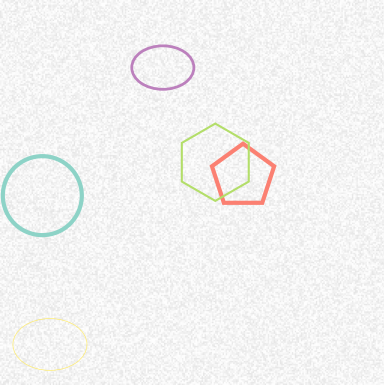[{"shape": "circle", "thickness": 3, "radius": 0.51, "center": [0.11, 0.492]}, {"shape": "pentagon", "thickness": 3, "radius": 0.42, "center": [0.631, 0.542]}, {"shape": "hexagon", "thickness": 1.5, "radius": 0.5, "center": [0.559, 0.579]}, {"shape": "oval", "thickness": 2, "radius": 0.4, "center": [0.423, 0.824]}, {"shape": "oval", "thickness": 0.5, "radius": 0.48, "center": [0.13, 0.105]}]